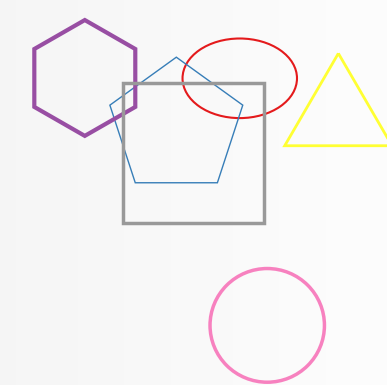[{"shape": "oval", "thickness": 1.5, "radius": 0.74, "center": [0.619, 0.797]}, {"shape": "pentagon", "thickness": 1, "radius": 0.9, "center": [0.455, 0.671]}, {"shape": "hexagon", "thickness": 3, "radius": 0.75, "center": [0.219, 0.798]}, {"shape": "triangle", "thickness": 2, "radius": 0.8, "center": [0.873, 0.701]}, {"shape": "circle", "thickness": 2.5, "radius": 0.74, "center": [0.69, 0.155]}, {"shape": "square", "thickness": 2.5, "radius": 0.91, "center": [0.5, 0.602]}]